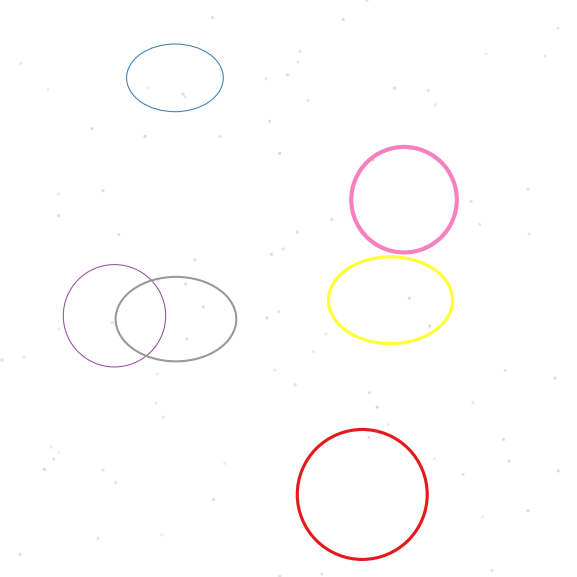[{"shape": "circle", "thickness": 1.5, "radius": 0.56, "center": [0.627, 0.143]}, {"shape": "oval", "thickness": 0.5, "radius": 0.42, "center": [0.303, 0.864]}, {"shape": "circle", "thickness": 0.5, "radius": 0.44, "center": [0.198, 0.452]}, {"shape": "oval", "thickness": 1.5, "radius": 0.54, "center": [0.676, 0.479]}, {"shape": "circle", "thickness": 2, "radius": 0.46, "center": [0.7, 0.653]}, {"shape": "oval", "thickness": 1, "radius": 0.52, "center": [0.305, 0.447]}]